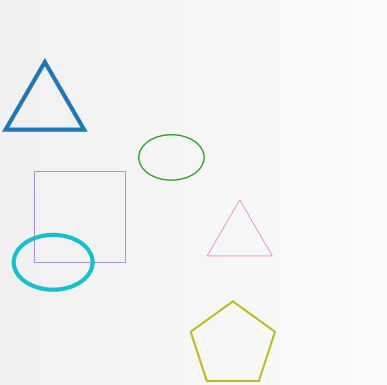[{"shape": "triangle", "thickness": 3, "radius": 0.59, "center": [0.116, 0.722]}, {"shape": "oval", "thickness": 1, "radius": 0.42, "center": [0.442, 0.591]}, {"shape": "square", "thickness": 0.5, "radius": 0.59, "center": [0.205, 0.438]}, {"shape": "triangle", "thickness": 0.5, "radius": 0.49, "center": [0.619, 0.384]}, {"shape": "pentagon", "thickness": 1.5, "radius": 0.57, "center": [0.601, 0.103]}, {"shape": "oval", "thickness": 3, "radius": 0.51, "center": [0.137, 0.319]}]